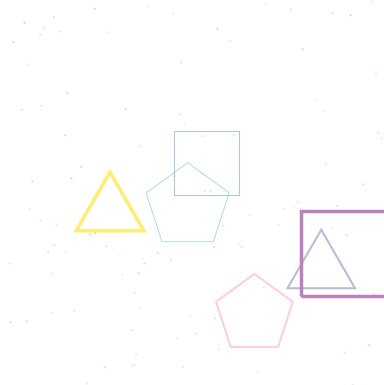[{"shape": "pentagon", "thickness": 0.5, "radius": 0.57, "center": [0.487, 0.464]}, {"shape": "triangle", "thickness": 1.5, "radius": 0.51, "center": [0.834, 0.302]}, {"shape": "square", "thickness": 0.5, "radius": 0.42, "center": [0.537, 0.577]}, {"shape": "pentagon", "thickness": 1.5, "radius": 0.52, "center": [0.661, 0.184]}, {"shape": "square", "thickness": 2.5, "radius": 0.55, "center": [0.891, 0.342]}, {"shape": "triangle", "thickness": 2.5, "radius": 0.51, "center": [0.286, 0.451]}]